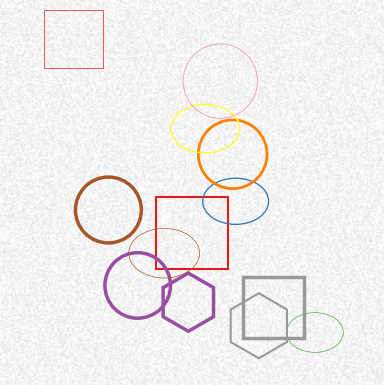[{"shape": "square", "thickness": 0.5, "radius": 0.38, "center": [0.19, 0.898]}, {"shape": "square", "thickness": 1.5, "radius": 0.47, "center": [0.5, 0.394]}, {"shape": "oval", "thickness": 1, "radius": 0.43, "center": [0.612, 0.477]}, {"shape": "oval", "thickness": 0.5, "radius": 0.37, "center": [0.818, 0.136]}, {"shape": "hexagon", "thickness": 2.5, "radius": 0.38, "center": [0.489, 0.215]}, {"shape": "circle", "thickness": 2.5, "radius": 0.43, "center": [0.358, 0.259]}, {"shape": "circle", "thickness": 2, "radius": 0.45, "center": [0.604, 0.599]}, {"shape": "oval", "thickness": 1, "radius": 0.45, "center": [0.533, 0.666]}, {"shape": "circle", "thickness": 2.5, "radius": 0.43, "center": [0.282, 0.455]}, {"shape": "oval", "thickness": 0.5, "radius": 0.46, "center": [0.426, 0.342]}, {"shape": "circle", "thickness": 0.5, "radius": 0.48, "center": [0.572, 0.789]}, {"shape": "hexagon", "thickness": 1.5, "radius": 0.42, "center": [0.672, 0.154]}, {"shape": "square", "thickness": 2.5, "radius": 0.4, "center": [0.709, 0.202]}]